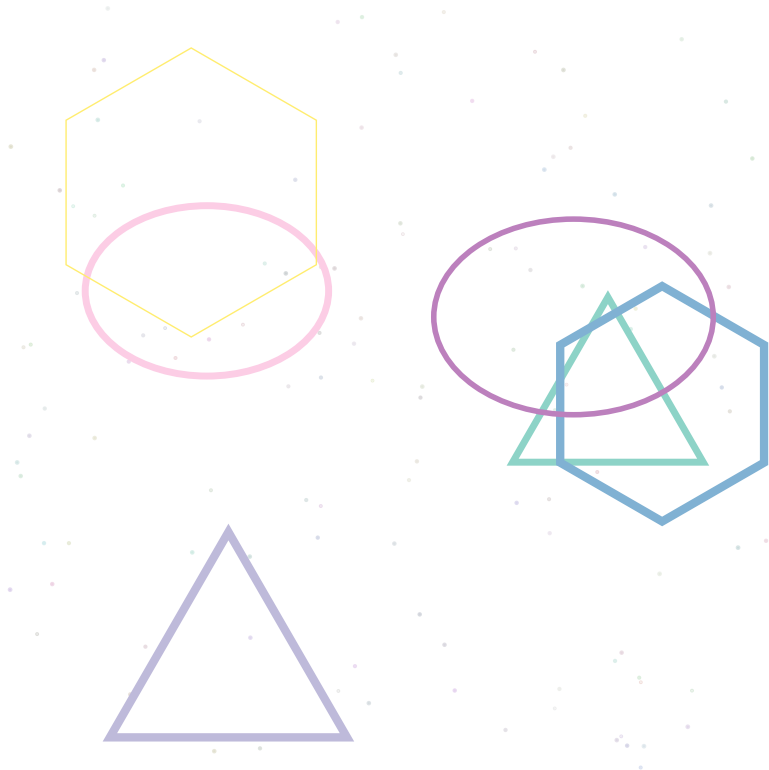[{"shape": "triangle", "thickness": 2.5, "radius": 0.71, "center": [0.79, 0.471]}, {"shape": "triangle", "thickness": 3, "radius": 0.89, "center": [0.297, 0.131]}, {"shape": "hexagon", "thickness": 3, "radius": 0.76, "center": [0.86, 0.476]}, {"shape": "oval", "thickness": 2.5, "radius": 0.79, "center": [0.269, 0.622]}, {"shape": "oval", "thickness": 2, "radius": 0.91, "center": [0.745, 0.588]}, {"shape": "hexagon", "thickness": 0.5, "radius": 0.94, "center": [0.248, 0.75]}]